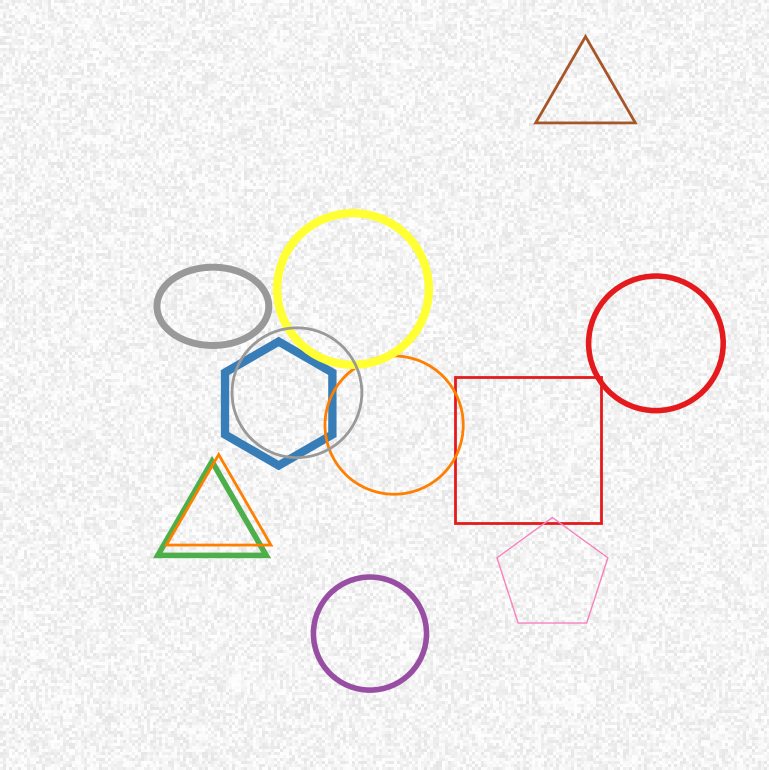[{"shape": "circle", "thickness": 2, "radius": 0.44, "center": [0.852, 0.554]}, {"shape": "square", "thickness": 1, "radius": 0.47, "center": [0.685, 0.416]}, {"shape": "hexagon", "thickness": 3, "radius": 0.4, "center": [0.362, 0.476]}, {"shape": "triangle", "thickness": 2, "radius": 0.41, "center": [0.275, 0.319]}, {"shape": "circle", "thickness": 2, "radius": 0.37, "center": [0.48, 0.177]}, {"shape": "circle", "thickness": 1, "radius": 0.45, "center": [0.512, 0.448]}, {"shape": "triangle", "thickness": 1, "radius": 0.39, "center": [0.284, 0.331]}, {"shape": "circle", "thickness": 3, "radius": 0.49, "center": [0.458, 0.625]}, {"shape": "triangle", "thickness": 1, "radius": 0.37, "center": [0.76, 0.878]}, {"shape": "pentagon", "thickness": 0.5, "radius": 0.38, "center": [0.717, 0.252]}, {"shape": "circle", "thickness": 1, "radius": 0.42, "center": [0.386, 0.49]}, {"shape": "oval", "thickness": 2.5, "radius": 0.36, "center": [0.276, 0.602]}]